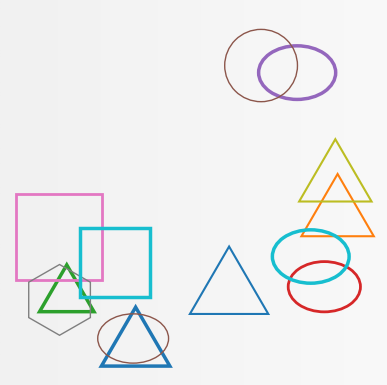[{"shape": "triangle", "thickness": 1.5, "radius": 0.58, "center": [0.591, 0.243]}, {"shape": "triangle", "thickness": 2.5, "radius": 0.51, "center": [0.35, 0.1]}, {"shape": "triangle", "thickness": 1.5, "radius": 0.54, "center": [0.871, 0.44]}, {"shape": "triangle", "thickness": 2.5, "radius": 0.41, "center": [0.172, 0.231]}, {"shape": "oval", "thickness": 2, "radius": 0.47, "center": [0.837, 0.255]}, {"shape": "oval", "thickness": 2.5, "radius": 0.5, "center": [0.767, 0.811]}, {"shape": "circle", "thickness": 1, "radius": 0.47, "center": [0.674, 0.83]}, {"shape": "oval", "thickness": 1, "radius": 0.46, "center": [0.344, 0.121]}, {"shape": "square", "thickness": 2, "radius": 0.56, "center": [0.151, 0.384]}, {"shape": "hexagon", "thickness": 1, "radius": 0.46, "center": [0.154, 0.221]}, {"shape": "triangle", "thickness": 1.5, "radius": 0.54, "center": [0.865, 0.531]}, {"shape": "oval", "thickness": 2.5, "radius": 0.5, "center": [0.802, 0.334]}, {"shape": "square", "thickness": 2.5, "radius": 0.45, "center": [0.297, 0.319]}]